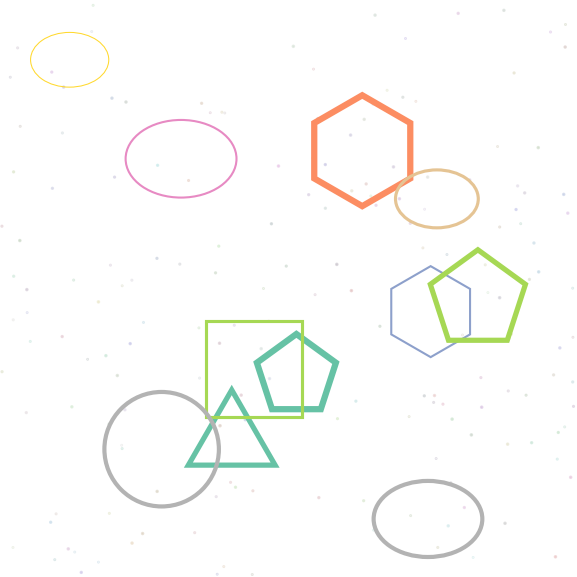[{"shape": "triangle", "thickness": 2.5, "radius": 0.43, "center": [0.401, 0.237]}, {"shape": "pentagon", "thickness": 3, "radius": 0.36, "center": [0.513, 0.349]}, {"shape": "hexagon", "thickness": 3, "radius": 0.48, "center": [0.627, 0.738]}, {"shape": "hexagon", "thickness": 1, "radius": 0.39, "center": [0.746, 0.459]}, {"shape": "oval", "thickness": 1, "radius": 0.48, "center": [0.314, 0.724]}, {"shape": "pentagon", "thickness": 2.5, "radius": 0.43, "center": [0.828, 0.48]}, {"shape": "square", "thickness": 1.5, "radius": 0.42, "center": [0.44, 0.36]}, {"shape": "oval", "thickness": 0.5, "radius": 0.34, "center": [0.121, 0.896]}, {"shape": "oval", "thickness": 1.5, "radius": 0.36, "center": [0.757, 0.655]}, {"shape": "oval", "thickness": 2, "radius": 0.47, "center": [0.741, 0.101]}, {"shape": "circle", "thickness": 2, "radius": 0.5, "center": [0.28, 0.221]}]